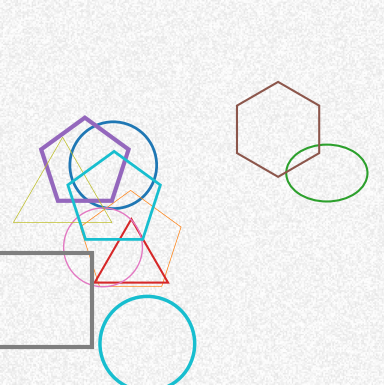[{"shape": "circle", "thickness": 2, "radius": 0.56, "center": [0.294, 0.571]}, {"shape": "pentagon", "thickness": 0.5, "radius": 0.69, "center": [0.339, 0.368]}, {"shape": "oval", "thickness": 1.5, "radius": 0.53, "center": [0.849, 0.551]}, {"shape": "triangle", "thickness": 1.5, "radius": 0.55, "center": [0.341, 0.321]}, {"shape": "pentagon", "thickness": 3, "radius": 0.6, "center": [0.22, 0.575]}, {"shape": "hexagon", "thickness": 1.5, "radius": 0.62, "center": [0.722, 0.664]}, {"shape": "circle", "thickness": 1, "radius": 0.51, "center": [0.268, 0.358]}, {"shape": "square", "thickness": 3, "radius": 0.61, "center": [0.118, 0.221]}, {"shape": "triangle", "thickness": 0.5, "radius": 0.74, "center": [0.163, 0.496]}, {"shape": "circle", "thickness": 2.5, "radius": 0.62, "center": [0.383, 0.107]}, {"shape": "pentagon", "thickness": 2, "radius": 0.63, "center": [0.296, 0.48]}]